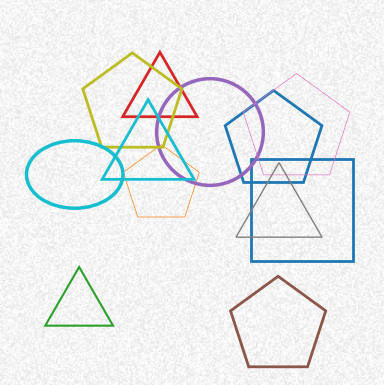[{"shape": "square", "thickness": 2, "radius": 0.66, "center": [0.784, 0.455]}, {"shape": "pentagon", "thickness": 2, "radius": 0.66, "center": [0.711, 0.633]}, {"shape": "pentagon", "thickness": 0.5, "radius": 0.52, "center": [0.419, 0.52]}, {"shape": "triangle", "thickness": 1.5, "radius": 0.51, "center": [0.206, 0.205]}, {"shape": "triangle", "thickness": 2, "radius": 0.56, "center": [0.415, 0.753]}, {"shape": "circle", "thickness": 2.5, "radius": 0.69, "center": [0.545, 0.657]}, {"shape": "pentagon", "thickness": 2, "radius": 0.65, "center": [0.722, 0.152]}, {"shape": "pentagon", "thickness": 0.5, "radius": 0.73, "center": [0.77, 0.664]}, {"shape": "triangle", "thickness": 1, "radius": 0.65, "center": [0.725, 0.449]}, {"shape": "pentagon", "thickness": 2, "radius": 0.68, "center": [0.344, 0.727]}, {"shape": "triangle", "thickness": 2, "radius": 0.69, "center": [0.385, 0.603]}, {"shape": "oval", "thickness": 2.5, "radius": 0.63, "center": [0.194, 0.547]}]